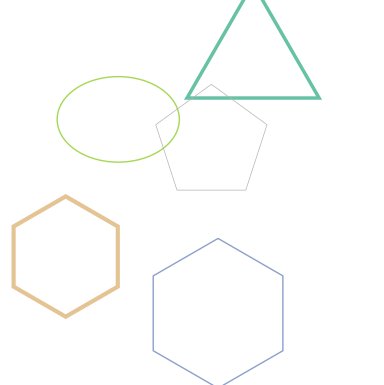[{"shape": "triangle", "thickness": 2.5, "radius": 0.99, "center": [0.657, 0.844]}, {"shape": "hexagon", "thickness": 1, "radius": 0.97, "center": [0.566, 0.186]}, {"shape": "oval", "thickness": 1, "radius": 0.79, "center": [0.307, 0.69]}, {"shape": "hexagon", "thickness": 3, "radius": 0.78, "center": [0.171, 0.334]}, {"shape": "pentagon", "thickness": 0.5, "radius": 0.76, "center": [0.549, 0.629]}]